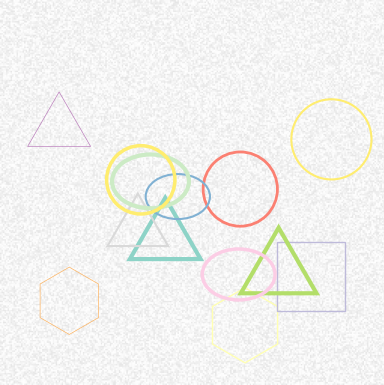[{"shape": "triangle", "thickness": 3, "radius": 0.53, "center": [0.429, 0.38]}, {"shape": "hexagon", "thickness": 1, "radius": 0.49, "center": [0.636, 0.155]}, {"shape": "square", "thickness": 1, "radius": 0.45, "center": [0.808, 0.282]}, {"shape": "circle", "thickness": 2, "radius": 0.48, "center": [0.624, 0.509]}, {"shape": "oval", "thickness": 1.5, "radius": 0.42, "center": [0.462, 0.489]}, {"shape": "hexagon", "thickness": 0.5, "radius": 0.44, "center": [0.18, 0.219]}, {"shape": "triangle", "thickness": 3, "radius": 0.57, "center": [0.724, 0.295]}, {"shape": "oval", "thickness": 2.5, "radius": 0.47, "center": [0.62, 0.287]}, {"shape": "triangle", "thickness": 1.5, "radius": 0.45, "center": [0.358, 0.406]}, {"shape": "triangle", "thickness": 0.5, "radius": 0.47, "center": [0.154, 0.667]}, {"shape": "oval", "thickness": 3, "radius": 0.5, "center": [0.391, 0.529]}, {"shape": "circle", "thickness": 1.5, "radius": 0.52, "center": [0.861, 0.638]}, {"shape": "circle", "thickness": 2.5, "radius": 0.44, "center": [0.366, 0.533]}]